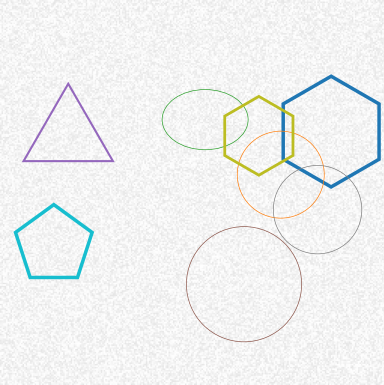[{"shape": "hexagon", "thickness": 2.5, "radius": 0.72, "center": [0.86, 0.658]}, {"shape": "circle", "thickness": 0.5, "radius": 0.56, "center": [0.729, 0.546]}, {"shape": "oval", "thickness": 0.5, "radius": 0.56, "center": [0.533, 0.689]}, {"shape": "triangle", "thickness": 1.5, "radius": 0.67, "center": [0.177, 0.648]}, {"shape": "circle", "thickness": 0.5, "radius": 0.75, "center": [0.634, 0.262]}, {"shape": "circle", "thickness": 0.5, "radius": 0.57, "center": [0.825, 0.455]}, {"shape": "hexagon", "thickness": 2, "radius": 0.51, "center": [0.672, 0.647]}, {"shape": "pentagon", "thickness": 2.5, "radius": 0.52, "center": [0.14, 0.364]}]